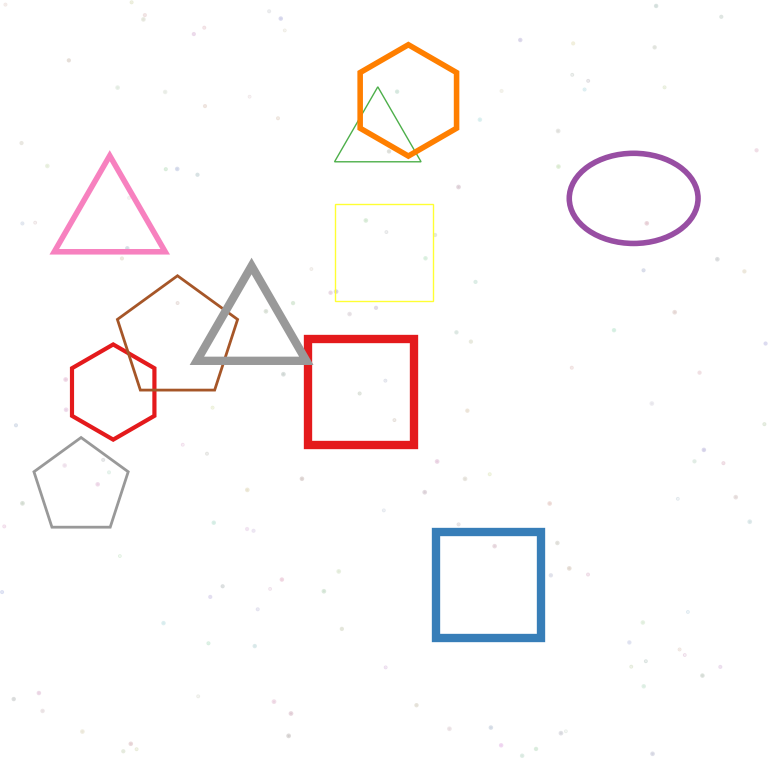[{"shape": "hexagon", "thickness": 1.5, "radius": 0.31, "center": [0.147, 0.491]}, {"shape": "square", "thickness": 3, "radius": 0.35, "center": [0.469, 0.491]}, {"shape": "square", "thickness": 3, "radius": 0.34, "center": [0.635, 0.24]}, {"shape": "triangle", "thickness": 0.5, "radius": 0.32, "center": [0.491, 0.822]}, {"shape": "oval", "thickness": 2, "radius": 0.42, "center": [0.823, 0.742]}, {"shape": "hexagon", "thickness": 2, "radius": 0.36, "center": [0.53, 0.87]}, {"shape": "square", "thickness": 0.5, "radius": 0.32, "center": [0.498, 0.672]}, {"shape": "pentagon", "thickness": 1, "radius": 0.41, "center": [0.231, 0.56]}, {"shape": "triangle", "thickness": 2, "radius": 0.42, "center": [0.143, 0.715]}, {"shape": "triangle", "thickness": 3, "radius": 0.41, "center": [0.327, 0.572]}, {"shape": "pentagon", "thickness": 1, "radius": 0.32, "center": [0.105, 0.367]}]